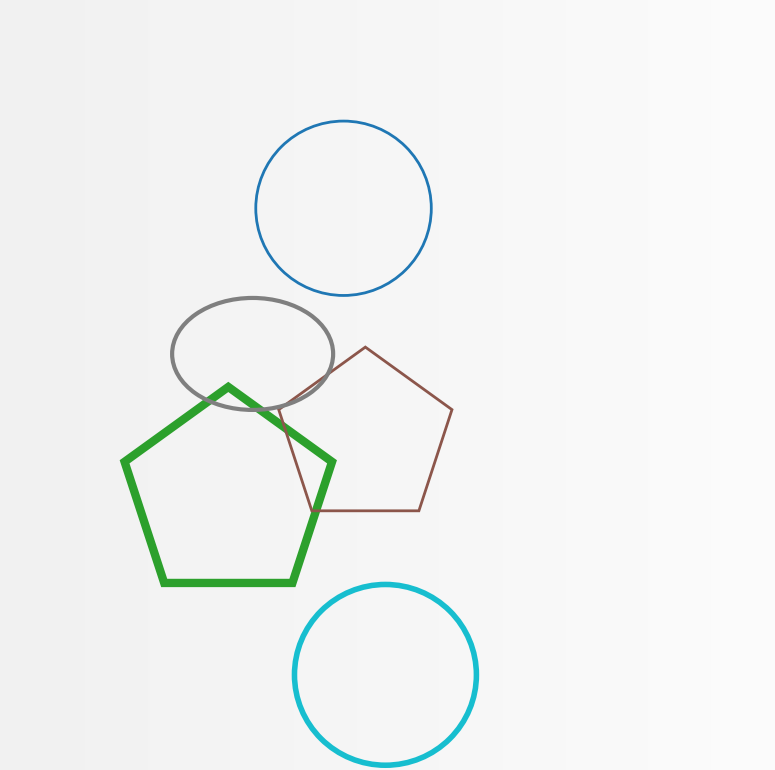[{"shape": "circle", "thickness": 1, "radius": 0.57, "center": [0.443, 0.73]}, {"shape": "pentagon", "thickness": 3, "radius": 0.7, "center": [0.295, 0.357]}, {"shape": "pentagon", "thickness": 1, "radius": 0.59, "center": [0.471, 0.432]}, {"shape": "oval", "thickness": 1.5, "radius": 0.52, "center": [0.326, 0.54]}, {"shape": "circle", "thickness": 2, "radius": 0.59, "center": [0.497, 0.124]}]